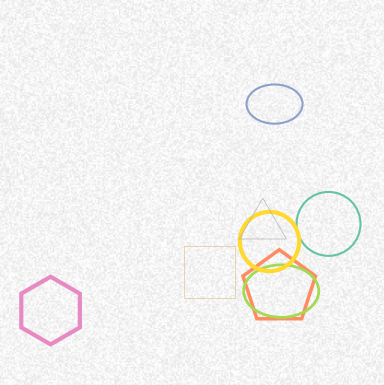[{"shape": "circle", "thickness": 1.5, "radius": 0.42, "center": [0.853, 0.418]}, {"shape": "pentagon", "thickness": 2.5, "radius": 0.5, "center": [0.725, 0.252]}, {"shape": "oval", "thickness": 1.5, "radius": 0.36, "center": [0.713, 0.73]}, {"shape": "hexagon", "thickness": 3, "radius": 0.44, "center": [0.131, 0.193]}, {"shape": "oval", "thickness": 2, "radius": 0.49, "center": [0.73, 0.244]}, {"shape": "circle", "thickness": 3, "radius": 0.39, "center": [0.7, 0.373]}, {"shape": "square", "thickness": 0.5, "radius": 0.33, "center": [0.545, 0.293]}, {"shape": "triangle", "thickness": 0.5, "radius": 0.35, "center": [0.682, 0.415]}]